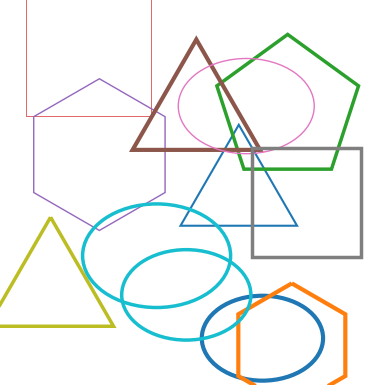[{"shape": "oval", "thickness": 3, "radius": 0.79, "center": [0.682, 0.122]}, {"shape": "triangle", "thickness": 1.5, "radius": 0.87, "center": [0.62, 0.501]}, {"shape": "hexagon", "thickness": 3, "radius": 0.8, "center": [0.758, 0.104]}, {"shape": "pentagon", "thickness": 2.5, "radius": 0.97, "center": [0.747, 0.717]}, {"shape": "square", "thickness": 0.5, "radius": 0.82, "center": [0.23, 0.862]}, {"shape": "hexagon", "thickness": 1, "radius": 0.98, "center": [0.258, 0.598]}, {"shape": "triangle", "thickness": 3, "radius": 0.96, "center": [0.51, 0.706]}, {"shape": "oval", "thickness": 1, "radius": 0.88, "center": [0.64, 0.724]}, {"shape": "square", "thickness": 2.5, "radius": 0.71, "center": [0.796, 0.475]}, {"shape": "triangle", "thickness": 2.5, "radius": 0.94, "center": [0.131, 0.247]}, {"shape": "oval", "thickness": 2.5, "radius": 0.84, "center": [0.484, 0.234]}, {"shape": "oval", "thickness": 2.5, "radius": 0.96, "center": [0.407, 0.336]}]